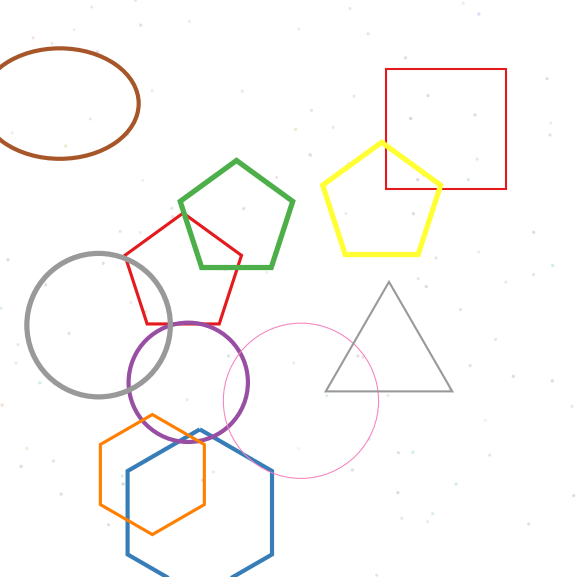[{"shape": "pentagon", "thickness": 1.5, "radius": 0.53, "center": [0.317, 0.524]}, {"shape": "square", "thickness": 1, "radius": 0.52, "center": [0.773, 0.775]}, {"shape": "hexagon", "thickness": 2, "radius": 0.72, "center": [0.346, 0.111]}, {"shape": "pentagon", "thickness": 2.5, "radius": 0.51, "center": [0.409, 0.619]}, {"shape": "circle", "thickness": 2, "radius": 0.52, "center": [0.326, 0.337]}, {"shape": "hexagon", "thickness": 1.5, "radius": 0.52, "center": [0.264, 0.177]}, {"shape": "pentagon", "thickness": 2.5, "radius": 0.54, "center": [0.661, 0.645]}, {"shape": "oval", "thickness": 2, "radius": 0.68, "center": [0.104, 0.82]}, {"shape": "circle", "thickness": 0.5, "radius": 0.67, "center": [0.521, 0.305]}, {"shape": "circle", "thickness": 2.5, "radius": 0.62, "center": [0.171, 0.436]}, {"shape": "triangle", "thickness": 1, "radius": 0.63, "center": [0.674, 0.385]}]